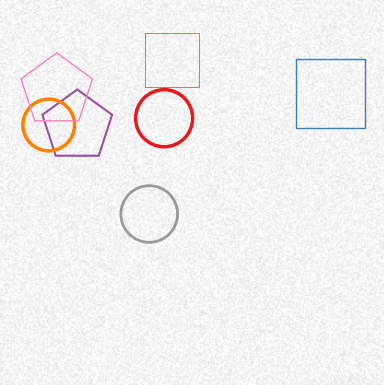[{"shape": "circle", "thickness": 2.5, "radius": 0.37, "center": [0.426, 0.693]}, {"shape": "square", "thickness": 1, "radius": 0.45, "center": [0.858, 0.757]}, {"shape": "pentagon", "thickness": 1.5, "radius": 0.48, "center": [0.201, 0.672]}, {"shape": "circle", "thickness": 2.5, "radius": 0.34, "center": [0.127, 0.675]}, {"shape": "square", "thickness": 0.5, "radius": 0.36, "center": [0.447, 0.844]}, {"shape": "pentagon", "thickness": 1, "radius": 0.49, "center": [0.147, 0.765]}, {"shape": "circle", "thickness": 2, "radius": 0.37, "center": [0.388, 0.444]}]